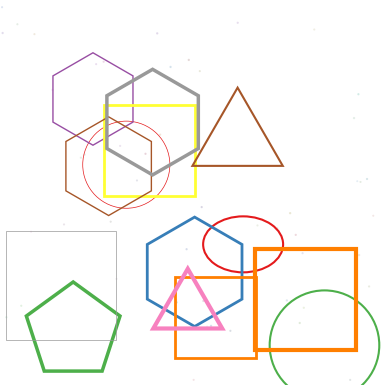[{"shape": "circle", "thickness": 0.5, "radius": 0.57, "center": [0.328, 0.572]}, {"shape": "oval", "thickness": 1.5, "radius": 0.52, "center": [0.631, 0.365]}, {"shape": "hexagon", "thickness": 2, "radius": 0.71, "center": [0.506, 0.294]}, {"shape": "pentagon", "thickness": 2.5, "radius": 0.64, "center": [0.19, 0.14]}, {"shape": "circle", "thickness": 1.5, "radius": 0.71, "center": [0.843, 0.103]}, {"shape": "hexagon", "thickness": 1, "radius": 0.6, "center": [0.241, 0.743]}, {"shape": "square", "thickness": 3, "radius": 0.65, "center": [0.794, 0.221]}, {"shape": "square", "thickness": 2, "radius": 0.53, "center": [0.559, 0.175]}, {"shape": "square", "thickness": 2, "radius": 0.59, "center": [0.387, 0.608]}, {"shape": "hexagon", "thickness": 1, "radius": 0.64, "center": [0.282, 0.568]}, {"shape": "triangle", "thickness": 1.5, "radius": 0.68, "center": [0.617, 0.637]}, {"shape": "triangle", "thickness": 3, "radius": 0.52, "center": [0.488, 0.198]}, {"shape": "square", "thickness": 0.5, "radius": 0.71, "center": [0.159, 0.259]}, {"shape": "hexagon", "thickness": 2.5, "radius": 0.69, "center": [0.396, 0.683]}]